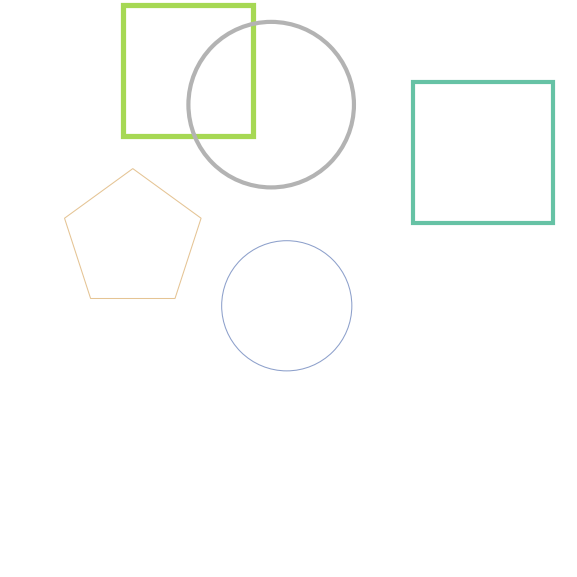[{"shape": "square", "thickness": 2, "radius": 0.61, "center": [0.836, 0.735]}, {"shape": "circle", "thickness": 0.5, "radius": 0.56, "center": [0.497, 0.47]}, {"shape": "square", "thickness": 2.5, "radius": 0.56, "center": [0.326, 0.877]}, {"shape": "pentagon", "thickness": 0.5, "radius": 0.62, "center": [0.23, 0.583]}, {"shape": "circle", "thickness": 2, "radius": 0.72, "center": [0.47, 0.818]}]